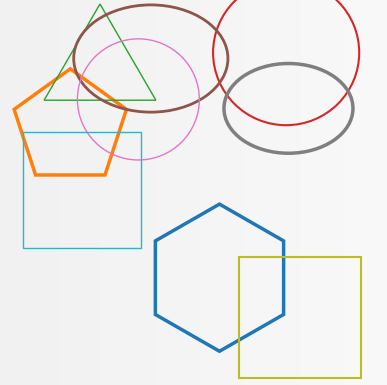[{"shape": "hexagon", "thickness": 2.5, "radius": 0.96, "center": [0.566, 0.279]}, {"shape": "pentagon", "thickness": 2.5, "radius": 0.76, "center": [0.181, 0.669]}, {"shape": "triangle", "thickness": 1, "radius": 0.83, "center": [0.258, 0.823]}, {"shape": "circle", "thickness": 1.5, "radius": 0.94, "center": [0.738, 0.863]}, {"shape": "oval", "thickness": 2, "radius": 1.0, "center": [0.389, 0.848]}, {"shape": "circle", "thickness": 1, "radius": 0.79, "center": [0.357, 0.742]}, {"shape": "oval", "thickness": 2.5, "radius": 0.83, "center": [0.744, 0.718]}, {"shape": "square", "thickness": 1.5, "radius": 0.79, "center": [0.775, 0.175]}, {"shape": "square", "thickness": 1, "radius": 0.76, "center": [0.212, 0.507]}]